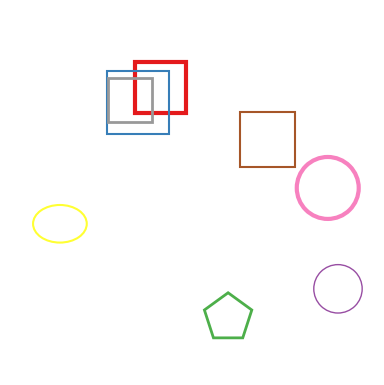[{"shape": "square", "thickness": 3, "radius": 0.33, "center": [0.416, 0.772]}, {"shape": "square", "thickness": 1.5, "radius": 0.41, "center": [0.358, 0.733]}, {"shape": "pentagon", "thickness": 2, "radius": 0.32, "center": [0.592, 0.175]}, {"shape": "circle", "thickness": 1, "radius": 0.31, "center": [0.878, 0.25]}, {"shape": "oval", "thickness": 1.5, "radius": 0.35, "center": [0.156, 0.419]}, {"shape": "square", "thickness": 1.5, "radius": 0.36, "center": [0.696, 0.637]}, {"shape": "circle", "thickness": 3, "radius": 0.4, "center": [0.851, 0.512]}, {"shape": "square", "thickness": 2, "radius": 0.29, "center": [0.337, 0.74]}]